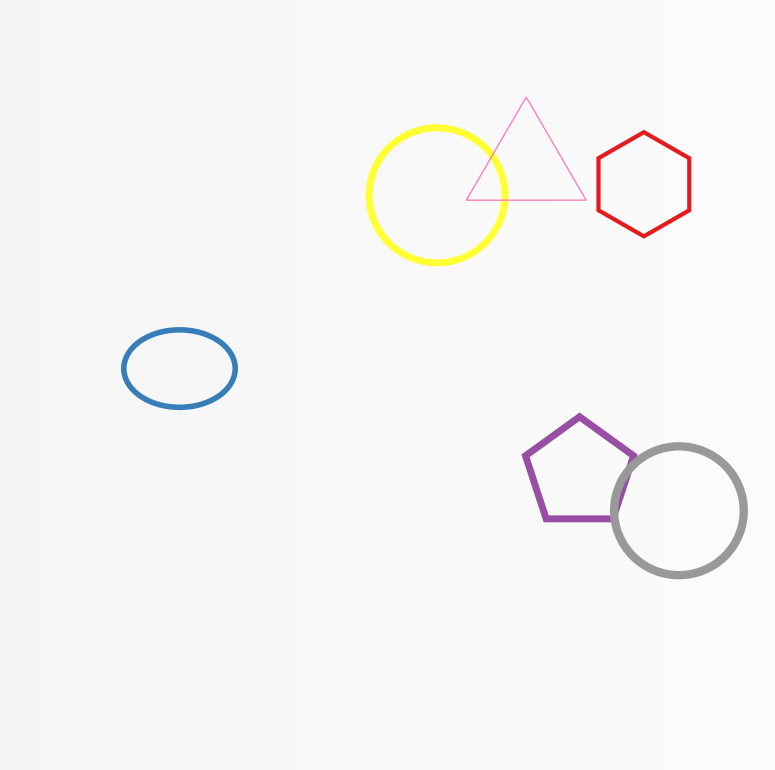[{"shape": "hexagon", "thickness": 1.5, "radius": 0.34, "center": [0.831, 0.761]}, {"shape": "oval", "thickness": 2, "radius": 0.36, "center": [0.232, 0.521]}, {"shape": "pentagon", "thickness": 2.5, "radius": 0.37, "center": [0.748, 0.385]}, {"shape": "circle", "thickness": 2.5, "radius": 0.44, "center": [0.564, 0.746]}, {"shape": "triangle", "thickness": 0.5, "radius": 0.45, "center": [0.679, 0.785]}, {"shape": "circle", "thickness": 3, "radius": 0.42, "center": [0.876, 0.337]}]